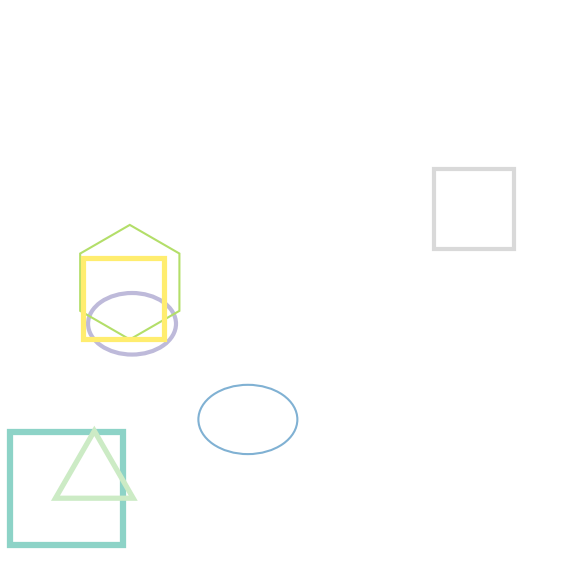[{"shape": "square", "thickness": 3, "radius": 0.49, "center": [0.115, 0.154]}, {"shape": "oval", "thickness": 2, "radius": 0.38, "center": [0.229, 0.438]}, {"shape": "oval", "thickness": 1, "radius": 0.43, "center": [0.429, 0.273]}, {"shape": "hexagon", "thickness": 1, "radius": 0.5, "center": [0.225, 0.51]}, {"shape": "square", "thickness": 2, "radius": 0.35, "center": [0.821, 0.637]}, {"shape": "triangle", "thickness": 2.5, "radius": 0.39, "center": [0.163, 0.175]}, {"shape": "square", "thickness": 2.5, "radius": 0.35, "center": [0.214, 0.482]}]